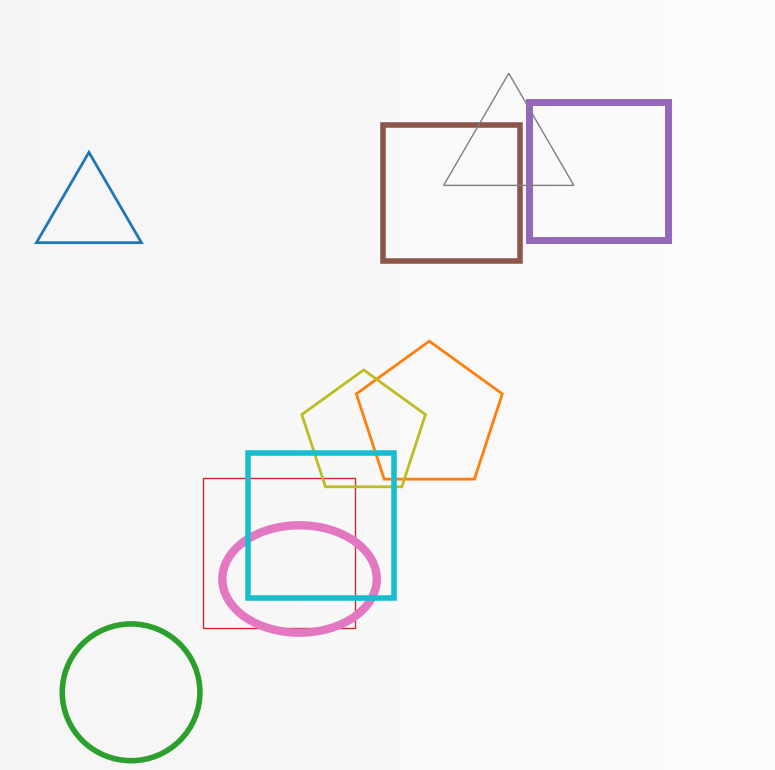[{"shape": "triangle", "thickness": 1, "radius": 0.39, "center": [0.115, 0.724]}, {"shape": "pentagon", "thickness": 1, "radius": 0.5, "center": [0.554, 0.458]}, {"shape": "circle", "thickness": 2, "radius": 0.44, "center": [0.169, 0.101]}, {"shape": "square", "thickness": 0.5, "radius": 0.49, "center": [0.36, 0.282]}, {"shape": "square", "thickness": 2.5, "radius": 0.45, "center": [0.772, 0.778]}, {"shape": "square", "thickness": 2, "radius": 0.44, "center": [0.583, 0.749]}, {"shape": "oval", "thickness": 3, "radius": 0.5, "center": [0.386, 0.248]}, {"shape": "triangle", "thickness": 0.5, "radius": 0.49, "center": [0.656, 0.808]}, {"shape": "pentagon", "thickness": 1, "radius": 0.42, "center": [0.469, 0.436]}, {"shape": "square", "thickness": 2, "radius": 0.47, "center": [0.414, 0.317]}]